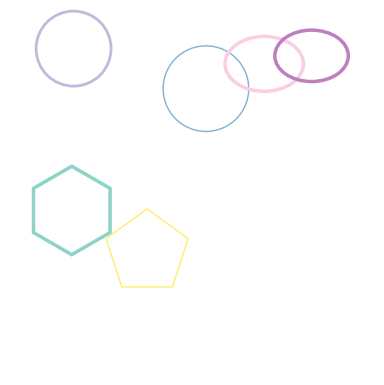[{"shape": "hexagon", "thickness": 2.5, "radius": 0.57, "center": [0.186, 0.453]}, {"shape": "circle", "thickness": 2, "radius": 0.49, "center": [0.191, 0.874]}, {"shape": "circle", "thickness": 1, "radius": 0.56, "center": [0.535, 0.77]}, {"shape": "oval", "thickness": 2.5, "radius": 0.51, "center": [0.686, 0.834]}, {"shape": "oval", "thickness": 2.5, "radius": 0.48, "center": [0.809, 0.855]}, {"shape": "pentagon", "thickness": 1, "radius": 0.56, "center": [0.382, 0.345]}]